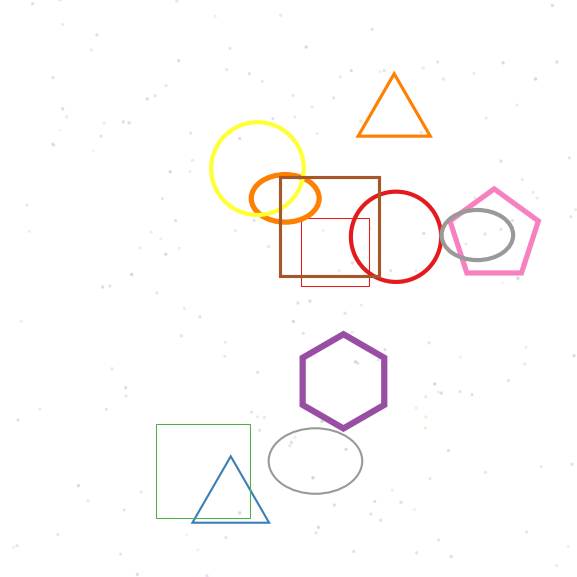[{"shape": "square", "thickness": 0.5, "radius": 0.29, "center": [0.581, 0.563]}, {"shape": "circle", "thickness": 2, "radius": 0.39, "center": [0.686, 0.589]}, {"shape": "triangle", "thickness": 1, "radius": 0.38, "center": [0.4, 0.132]}, {"shape": "square", "thickness": 0.5, "radius": 0.41, "center": [0.352, 0.183]}, {"shape": "hexagon", "thickness": 3, "radius": 0.41, "center": [0.595, 0.339]}, {"shape": "oval", "thickness": 2.5, "radius": 0.29, "center": [0.494, 0.656]}, {"shape": "triangle", "thickness": 1.5, "radius": 0.36, "center": [0.683, 0.799]}, {"shape": "circle", "thickness": 2, "radius": 0.4, "center": [0.446, 0.707]}, {"shape": "square", "thickness": 1.5, "radius": 0.43, "center": [0.57, 0.607]}, {"shape": "pentagon", "thickness": 2.5, "radius": 0.4, "center": [0.856, 0.592]}, {"shape": "oval", "thickness": 1, "radius": 0.41, "center": [0.546, 0.201]}, {"shape": "oval", "thickness": 2, "radius": 0.31, "center": [0.827, 0.592]}]